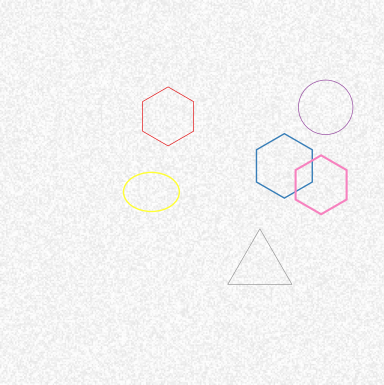[{"shape": "hexagon", "thickness": 0.5, "radius": 0.38, "center": [0.437, 0.698]}, {"shape": "hexagon", "thickness": 1, "radius": 0.42, "center": [0.739, 0.569]}, {"shape": "circle", "thickness": 0.5, "radius": 0.35, "center": [0.846, 0.721]}, {"shape": "oval", "thickness": 1, "radius": 0.36, "center": [0.393, 0.501]}, {"shape": "hexagon", "thickness": 1.5, "radius": 0.38, "center": [0.834, 0.52]}, {"shape": "triangle", "thickness": 0.5, "radius": 0.48, "center": [0.675, 0.309]}]